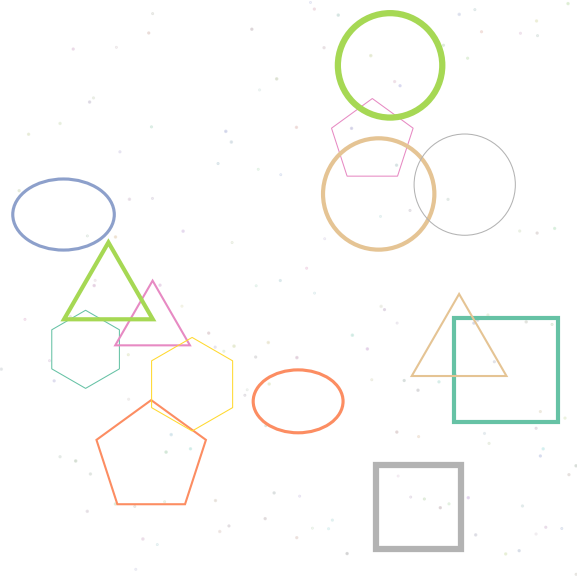[{"shape": "hexagon", "thickness": 0.5, "radius": 0.34, "center": [0.148, 0.394]}, {"shape": "square", "thickness": 2, "radius": 0.45, "center": [0.877, 0.358]}, {"shape": "pentagon", "thickness": 1, "radius": 0.5, "center": [0.262, 0.207]}, {"shape": "oval", "thickness": 1.5, "radius": 0.39, "center": [0.516, 0.304]}, {"shape": "oval", "thickness": 1.5, "radius": 0.44, "center": [0.11, 0.628]}, {"shape": "triangle", "thickness": 1, "radius": 0.37, "center": [0.264, 0.438]}, {"shape": "pentagon", "thickness": 0.5, "radius": 0.37, "center": [0.645, 0.754]}, {"shape": "triangle", "thickness": 2, "radius": 0.44, "center": [0.188, 0.491]}, {"shape": "circle", "thickness": 3, "radius": 0.45, "center": [0.675, 0.886]}, {"shape": "hexagon", "thickness": 0.5, "radius": 0.41, "center": [0.333, 0.334]}, {"shape": "circle", "thickness": 2, "radius": 0.48, "center": [0.656, 0.663]}, {"shape": "triangle", "thickness": 1, "radius": 0.47, "center": [0.795, 0.395]}, {"shape": "circle", "thickness": 0.5, "radius": 0.44, "center": [0.805, 0.679]}, {"shape": "square", "thickness": 3, "radius": 0.37, "center": [0.724, 0.121]}]